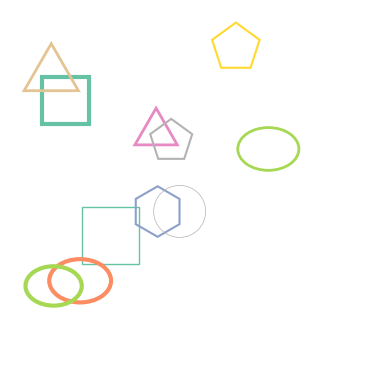[{"shape": "square", "thickness": 1, "radius": 0.37, "center": [0.288, 0.389]}, {"shape": "square", "thickness": 3, "radius": 0.3, "center": [0.171, 0.738]}, {"shape": "oval", "thickness": 3, "radius": 0.4, "center": [0.208, 0.271]}, {"shape": "hexagon", "thickness": 1.5, "radius": 0.33, "center": [0.409, 0.451]}, {"shape": "triangle", "thickness": 2, "radius": 0.32, "center": [0.405, 0.655]}, {"shape": "oval", "thickness": 3, "radius": 0.37, "center": [0.139, 0.257]}, {"shape": "oval", "thickness": 2, "radius": 0.4, "center": [0.697, 0.613]}, {"shape": "pentagon", "thickness": 1.5, "radius": 0.32, "center": [0.613, 0.876]}, {"shape": "triangle", "thickness": 2, "radius": 0.41, "center": [0.133, 0.805]}, {"shape": "circle", "thickness": 0.5, "radius": 0.34, "center": [0.467, 0.451]}, {"shape": "pentagon", "thickness": 1.5, "radius": 0.29, "center": [0.445, 0.634]}]